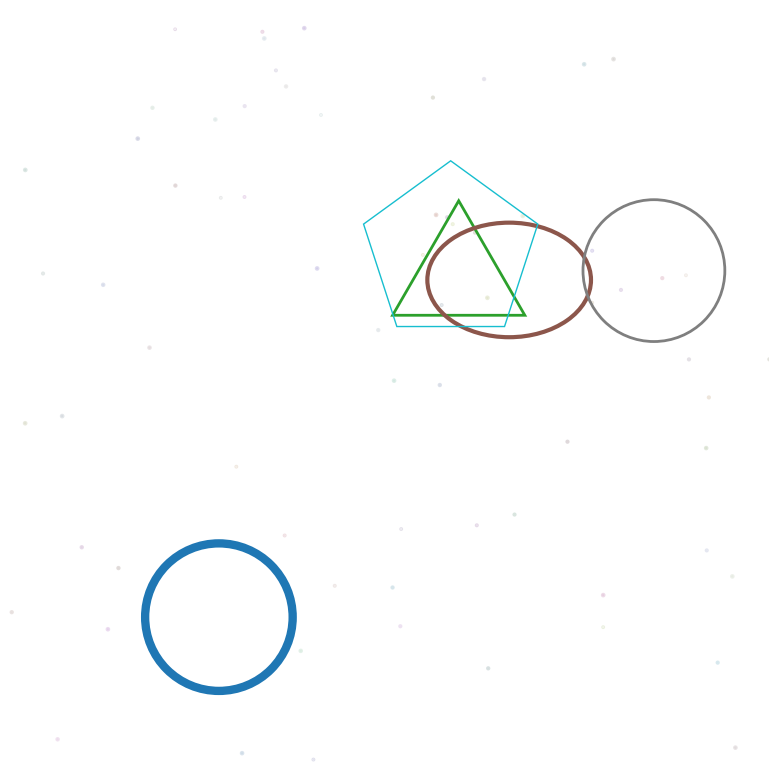[{"shape": "circle", "thickness": 3, "radius": 0.48, "center": [0.284, 0.199]}, {"shape": "triangle", "thickness": 1, "radius": 0.5, "center": [0.596, 0.64]}, {"shape": "oval", "thickness": 1.5, "radius": 0.53, "center": [0.661, 0.636]}, {"shape": "circle", "thickness": 1, "radius": 0.46, "center": [0.849, 0.649]}, {"shape": "pentagon", "thickness": 0.5, "radius": 0.59, "center": [0.585, 0.672]}]